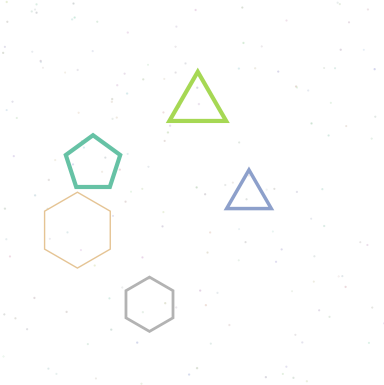[{"shape": "pentagon", "thickness": 3, "radius": 0.37, "center": [0.242, 0.574]}, {"shape": "triangle", "thickness": 2.5, "radius": 0.33, "center": [0.647, 0.492]}, {"shape": "triangle", "thickness": 3, "radius": 0.43, "center": [0.514, 0.728]}, {"shape": "hexagon", "thickness": 1, "radius": 0.49, "center": [0.201, 0.402]}, {"shape": "hexagon", "thickness": 2, "radius": 0.35, "center": [0.388, 0.21]}]